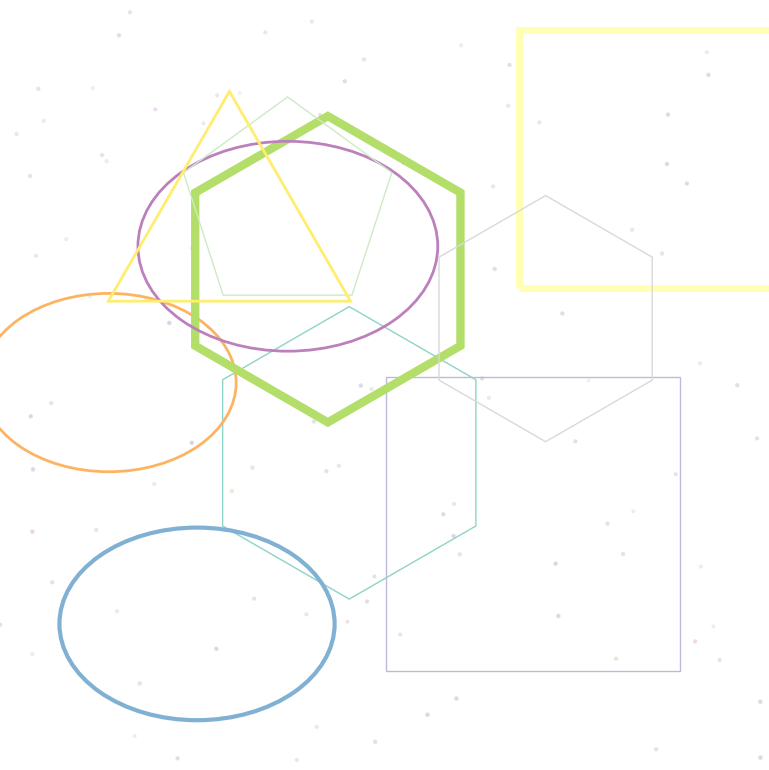[{"shape": "hexagon", "thickness": 0.5, "radius": 0.95, "center": [0.454, 0.412]}, {"shape": "square", "thickness": 2.5, "radius": 0.84, "center": [0.841, 0.794]}, {"shape": "square", "thickness": 0.5, "radius": 0.95, "center": [0.693, 0.32]}, {"shape": "oval", "thickness": 1.5, "radius": 0.89, "center": [0.256, 0.19]}, {"shape": "oval", "thickness": 1, "radius": 0.83, "center": [0.141, 0.503]}, {"shape": "hexagon", "thickness": 3, "radius": 0.99, "center": [0.426, 0.65]}, {"shape": "hexagon", "thickness": 0.5, "radius": 0.8, "center": [0.709, 0.586]}, {"shape": "oval", "thickness": 1, "radius": 0.97, "center": [0.374, 0.68]}, {"shape": "pentagon", "thickness": 0.5, "radius": 0.71, "center": [0.374, 0.732]}, {"shape": "triangle", "thickness": 1, "radius": 0.91, "center": [0.298, 0.7]}]